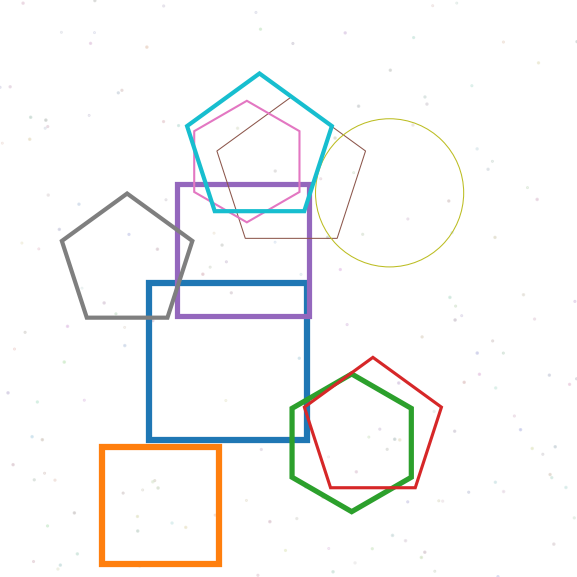[{"shape": "square", "thickness": 3, "radius": 0.68, "center": [0.395, 0.373]}, {"shape": "square", "thickness": 3, "radius": 0.51, "center": [0.279, 0.124]}, {"shape": "hexagon", "thickness": 2.5, "radius": 0.6, "center": [0.609, 0.232]}, {"shape": "pentagon", "thickness": 1.5, "radius": 0.62, "center": [0.646, 0.256]}, {"shape": "square", "thickness": 2.5, "radius": 0.57, "center": [0.42, 0.566]}, {"shape": "pentagon", "thickness": 0.5, "radius": 0.68, "center": [0.504, 0.696]}, {"shape": "hexagon", "thickness": 1, "radius": 0.53, "center": [0.427, 0.719]}, {"shape": "pentagon", "thickness": 2, "radius": 0.59, "center": [0.22, 0.545]}, {"shape": "circle", "thickness": 0.5, "radius": 0.64, "center": [0.675, 0.665]}, {"shape": "pentagon", "thickness": 2, "radius": 0.66, "center": [0.449, 0.74]}]